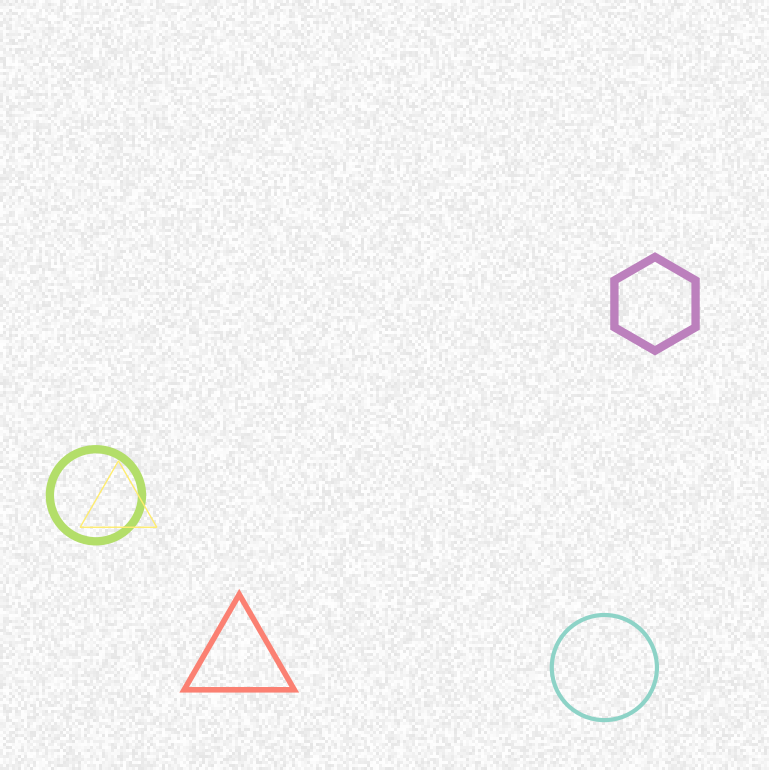[{"shape": "circle", "thickness": 1.5, "radius": 0.34, "center": [0.785, 0.133]}, {"shape": "triangle", "thickness": 2, "radius": 0.41, "center": [0.311, 0.145]}, {"shape": "circle", "thickness": 3, "radius": 0.3, "center": [0.125, 0.357]}, {"shape": "hexagon", "thickness": 3, "radius": 0.3, "center": [0.851, 0.605]}, {"shape": "triangle", "thickness": 0.5, "radius": 0.29, "center": [0.154, 0.344]}]